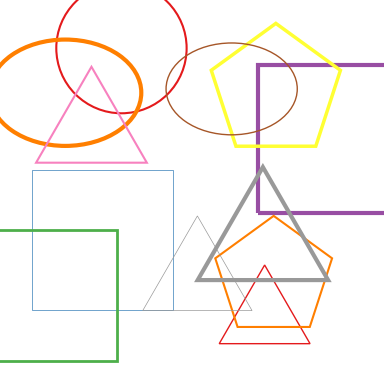[{"shape": "triangle", "thickness": 1, "radius": 0.68, "center": [0.687, 0.175]}, {"shape": "circle", "thickness": 1.5, "radius": 0.85, "center": [0.315, 0.875]}, {"shape": "square", "thickness": 0.5, "radius": 0.91, "center": [0.267, 0.377]}, {"shape": "square", "thickness": 2, "radius": 0.85, "center": [0.134, 0.233]}, {"shape": "square", "thickness": 3, "radius": 0.96, "center": [0.862, 0.639]}, {"shape": "oval", "thickness": 3, "radius": 0.99, "center": [0.17, 0.759]}, {"shape": "pentagon", "thickness": 1.5, "radius": 0.8, "center": [0.711, 0.28]}, {"shape": "pentagon", "thickness": 2.5, "radius": 0.88, "center": [0.717, 0.763]}, {"shape": "oval", "thickness": 1, "radius": 0.85, "center": [0.602, 0.769]}, {"shape": "triangle", "thickness": 1.5, "radius": 0.83, "center": [0.238, 0.66]}, {"shape": "triangle", "thickness": 3, "radius": 0.98, "center": [0.683, 0.37]}, {"shape": "triangle", "thickness": 0.5, "radius": 0.82, "center": [0.513, 0.275]}]